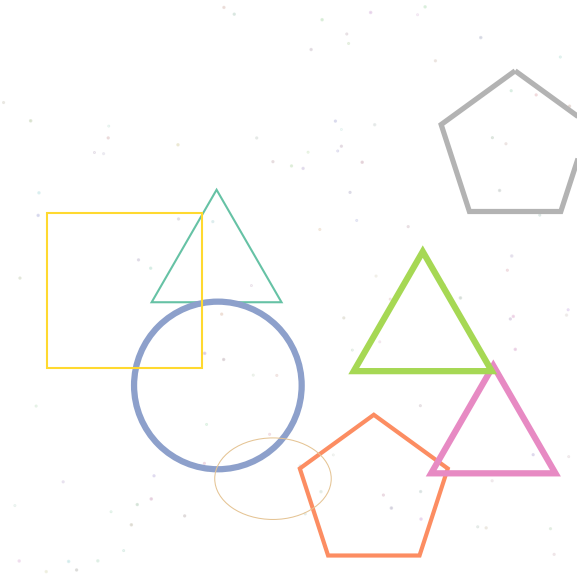[{"shape": "triangle", "thickness": 1, "radius": 0.65, "center": [0.375, 0.541]}, {"shape": "pentagon", "thickness": 2, "radius": 0.67, "center": [0.647, 0.146]}, {"shape": "circle", "thickness": 3, "radius": 0.73, "center": [0.377, 0.332]}, {"shape": "triangle", "thickness": 3, "radius": 0.62, "center": [0.854, 0.242]}, {"shape": "triangle", "thickness": 3, "radius": 0.69, "center": [0.732, 0.425]}, {"shape": "square", "thickness": 1, "radius": 0.67, "center": [0.216, 0.496]}, {"shape": "oval", "thickness": 0.5, "radius": 0.5, "center": [0.473, 0.17]}, {"shape": "pentagon", "thickness": 2.5, "radius": 0.67, "center": [0.892, 0.742]}]